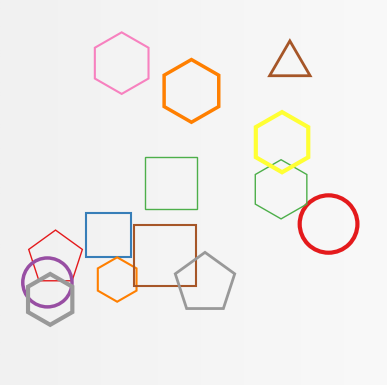[{"shape": "pentagon", "thickness": 1, "radius": 0.36, "center": [0.143, 0.33]}, {"shape": "circle", "thickness": 3, "radius": 0.37, "center": [0.848, 0.418]}, {"shape": "square", "thickness": 1.5, "radius": 0.29, "center": [0.281, 0.39]}, {"shape": "square", "thickness": 1, "radius": 0.34, "center": [0.441, 0.525]}, {"shape": "hexagon", "thickness": 1, "radius": 0.38, "center": [0.725, 0.508]}, {"shape": "circle", "thickness": 2.5, "radius": 0.32, "center": [0.122, 0.266]}, {"shape": "hexagon", "thickness": 1.5, "radius": 0.29, "center": [0.302, 0.274]}, {"shape": "hexagon", "thickness": 2.5, "radius": 0.41, "center": [0.494, 0.764]}, {"shape": "hexagon", "thickness": 3, "radius": 0.39, "center": [0.728, 0.631]}, {"shape": "triangle", "thickness": 2, "radius": 0.3, "center": [0.748, 0.833]}, {"shape": "square", "thickness": 1.5, "radius": 0.4, "center": [0.426, 0.337]}, {"shape": "hexagon", "thickness": 1.5, "radius": 0.4, "center": [0.314, 0.836]}, {"shape": "hexagon", "thickness": 3, "radius": 0.33, "center": [0.129, 0.222]}, {"shape": "pentagon", "thickness": 2, "radius": 0.4, "center": [0.529, 0.264]}]